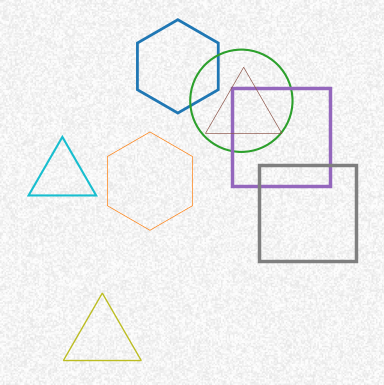[{"shape": "hexagon", "thickness": 2, "radius": 0.61, "center": [0.462, 0.828]}, {"shape": "hexagon", "thickness": 0.5, "radius": 0.64, "center": [0.389, 0.53]}, {"shape": "circle", "thickness": 1.5, "radius": 0.66, "center": [0.627, 0.738]}, {"shape": "square", "thickness": 2.5, "radius": 0.64, "center": [0.73, 0.644]}, {"shape": "triangle", "thickness": 0.5, "radius": 0.57, "center": [0.633, 0.711]}, {"shape": "square", "thickness": 2.5, "radius": 0.62, "center": [0.799, 0.447]}, {"shape": "triangle", "thickness": 1, "radius": 0.58, "center": [0.266, 0.122]}, {"shape": "triangle", "thickness": 1.5, "radius": 0.51, "center": [0.162, 0.543]}]